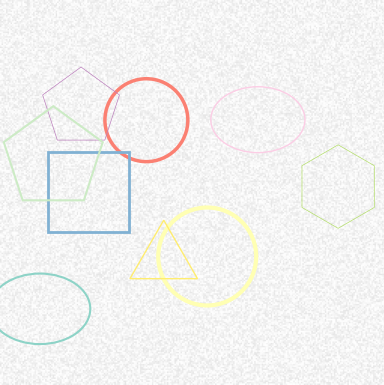[{"shape": "oval", "thickness": 1.5, "radius": 0.65, "center": [0.104, 0.198]}, {"shape": "circle", "thickness": 3, "radius": 0.64, "center": [0.538, 0.334]}, {"shape": "circle", "thickness": 2.5, "radius": 0.54, "center": [0.38, 0.688]}, {"shape": "square", "thickness": 2, "radius": 0.52, "center": [0.231, 0.501]}, {"shape": "hexagon", "thickness": 0.5, "radius": 0.54, "center": [0.878, 0.515]}, {"shape": "oval", "thickness": 1, "radius": 0.61, "center": [0.67, 0.689]}, {"shape": "pentagon", "thickness": 0.5, "radius": 0.52, "center": [0.211, 0.721]}, {"shape": "pentagon", "thickness": 1.5, "radius": 0.68, "center": [0.138, 0.589]}, {"shape": "triangle", "thickness": 1, "radius": 0.51, "center": [0.425, 0.327]}]